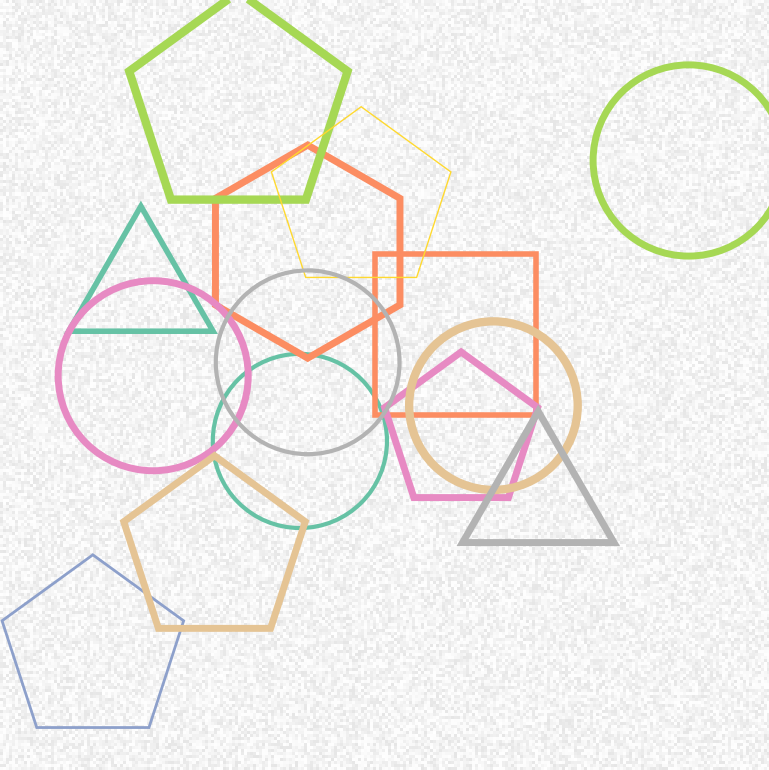[{"shape": "triangle", "thickness": 2, "radius": 0.54, "center": [0.183, 0.624]}, {"shape": "circle", "thickness": 1.5, "radius": 0.57, "center": [0.389, 0.427]}, {"shape": "hexagon", "thickness": 2.5, "radius": 0.69, "center": [0.4, 0.673]}, {"shape": "square", "thickness": 2, "radius": 0.52, "center": [0.591, 0.565]}, {"shape": "pentagon", "thickness": 1, "radius": 0.62, "center": [0.121, 0.155]}, {"shape": "circle", "thickness": 2.5, "radius": 0.62, "center": [0.199, 0.512]}, {"shape": "pentagon", "thickness": 2.5, "radius": 0.52, "center": [0.599, 0.438]}, {"shape": "circle", "thickness": 2.5, "radius": 0.62, "center": [0.894, 0.792]}, {"shape": "pentagon", "thickness": 3, "radius": 0.75, "center": [0.31, 0.861]}, {"shape": "pentagon", "thickness": 0.5, "radius": 0.61, "center": [0.469, 0.739]}, {"shape": "circle", "thickness": 3, "radius": 0.55, "center": [0.641, 0.473]}, {"shape": "pentagon", "thickness": 2.5, "radius": 0.62, "center": [0.279, 0.284]}, {"shape": "circle", "thickness": 1.5, "radius": 0.6, "center": [0.4, 0.529]}, {"shape": "triangle", "thickness": 2.5, "radius": 0.57, "center": [0.699, 0.352]}]